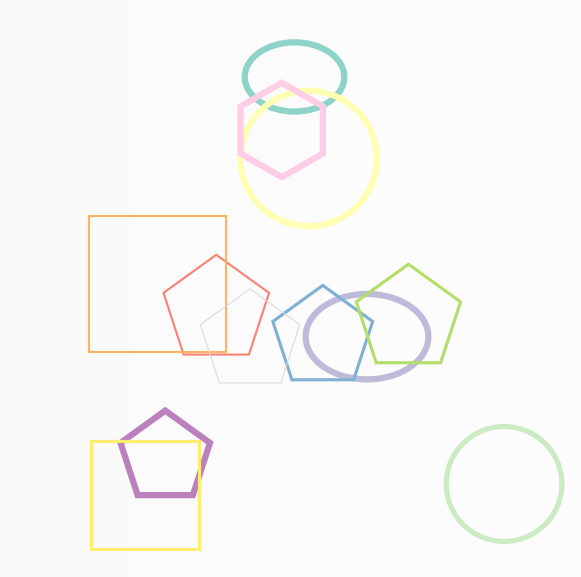[{"shape": "oval", "thickness": 3, "radius": 0.43, "center": [0.507, 0.866]}, {"shape": "circle", "thickness": 3, "radius": 0.59, "center": [0.531, 0.725]}, {"shape": "oval", "thickness": 3, "radius": 0.53, "center": [0.631, 0.416]}, {"shape": "pentagon", "thickness": 1, "radius": 0.48, "center": [0.372, 0.462]}, {"shape": "pentagon", "thickness": 1.5, "radius": 0.45, "center": [0.555, 0.415]}, {"shape": "square", "thickness": 1, "radius": 0.59, "center": [0.271, 0.508]}, {"shape": "pentagon", "thickness": 1.5, "radius": 0.47, "center": [0.703, 0.447]}, {"shape": "hexagon", "thickness": 3, "radius": 0.41, "center": [0.485, 0.774]}, {"shape": "pentagon", "thickness": 0.5, "radius": 0.45, "center": [0.43, 0.409]}, {"shape": "pentagon", "thickness": 3, "radius": 0.4, "center": [0.284, 0.207]}, {"shape": "circle", "thickness": 2.5, "radius": 0.5, "center": [0.867, 0.161]}, {"shape": "square", "thickness": 1.5, "radius": 0.47, "center": [0.25, 0.141]}]